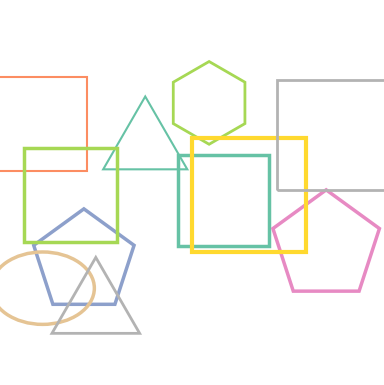[{"shape": "square", "thickness": 2.5, "radius": 0.59, "center": [0.58, 0.48]}, {"shape": "triangle", "thickness": 1.5, "radius": 0.63, "center": [0.377, 0.623]}, {"shape": "square", "thickness": 1.5, "radius": 0.61, "center": [0.105, 0.677]}, {"shape": "pentagon", "thickness": 2.5, "radius": 0.69, "center": [0.218, 0.32]}, {"shape": "pentagon", "thickness": 2.5, "radius": 0.73, "center": [0.847, 0.361]}, {"shape": "hexagon", "thickness": 2, "radius": 0.54, "center": [0.543, 0.733]}, {"shape": "square", "thickness": 2.5, "radius": 0.61, "center": [0.183, 0.493]}, {"shape": "square", "thickness": 3, "radius": 0.74, "center": [0.647, 0.493]}, {"shape": "oval", "thickness": 2.5, "radius": 0.67, "center": [0.111, 0.251]}, {"shape": "square", "thickness": 2, "radius": 0.72, "center": [0.863, 0.65]}, {"shape": "triangle", "thickness": 2, "radius": 0.66, "center": [0.249, 0.2]}]